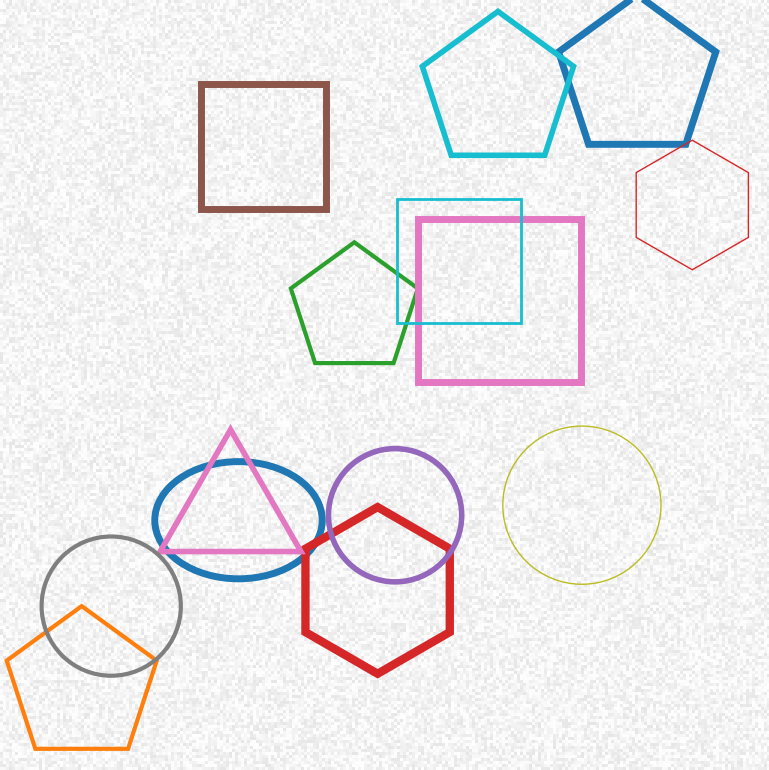[{"shape": "oval", "thickness": 2.5, "radius": 0.54, "center": [0.31, 0.324]}, {"shape": "pentagon", "thickness": 2.5, "radius": 0.54, "center": [0.828, 0.899]}, {"shape": "pentagon", "thickness": 1.5, "radius": 0.51, "center": [0.106, 0.11]}, {"shape": "pentagon", "thickness": 1.5, "radius": 0.43, "center": [0.46, 0.599]}, {"shape": "hexagon", "thickness": 3, "radius": 0.54, "center": [0.49, 0.233]}, {"shape": "hexagon", "thickness": 0.5, "radius": 0.42, "center": [0.899, 0.734]}, {"shape": "circle", "thickness": 2, "radius": 0.43, "center": [0.513, 0.331]}, {"shape": "square", "thickness": 2.5, "radius": 0.41, "center": [0.342, 0.81]}, {"shape": "square", "thickness": 2.5, "radius": 0.53, "center": [0.648, 0.61]}, {"shape": "triangle", "thickness": 2, "radius": 0.53, "center": [0.299, 0.336]}, {"shape": "circle", "thickness": 1.5, "radius": 0.45, "center": [0.144, 0.213]}, {"shape": "circle", "thickness": 0.5, "radius": 0.51, "center": [0.756, 0.344]}, {"shape": "pentagon", "thickness": 2, "radius": 0.52, "center": [0.647, 0.882]}, {"shape": "square", "thickness": 1, "radius": 0.4, "center": [0.596, 0.661]}]